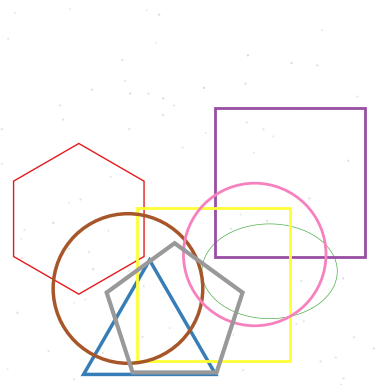[{"shape": "hexagon", "thickness": 1, "radius": 0.98, "center": [0.205, 0.432]}, {"shape": "triangle", "thickness": 2.5, "radius": 0.99, "center": [0.389, 0.126]}, {"shape": "oval", "thickness": 0.5, "radius": 0.88, "center": [0.7, 0.295]}, {"shape": "square", "thickness": 2, "radius": 0.97, "center": [0.753, 0.526]}, {"shape": "square", "thickness": 2, "radius": 0.99, "center": [0.554, 0.262]}, {"shape": "circle", "thickness": 2.5, "radius": 0.97, "center": [0.332, 0.251]}, {"shape": "circle", "thickness": 2, "radius": 0.93, "center": [0.662, 0.339]}, {"shape": "pentagon", "thickness": 3, "radius": 0.93, "center": [0.454, 0.183]}]